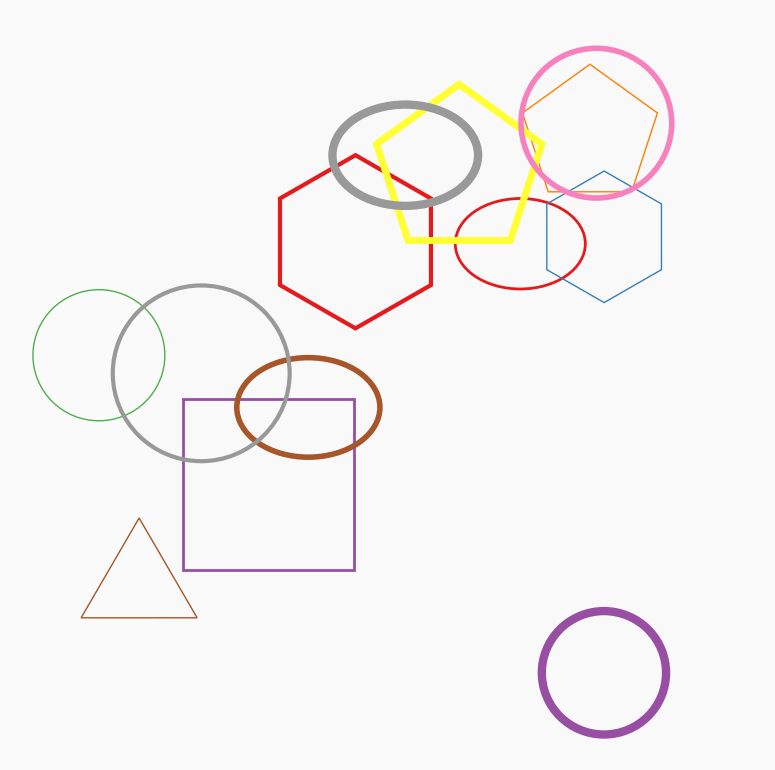[{"shape": "oval", "thickness": 1, "radius": 0.42, "center": [0.671, 0.683]}, {"shape": "hexagon", "thickness": 1.5, "radius": 0.56, "center": [0.459, 0.686]}, {"shape": "hexagon", "thickness": 0.5, "radius": 0.43, "center": [0.78, 0.692]}, {"shape": "circle", "thickness": 0.5, "radius": 0.43, "center": [0.128, 0.539]}, {"shape": "square", "thickness": 1, "radius": 0.55, "center": [0.347, 0.371]}, {"shape": "circle", "thickness": 3, "radius": 0.4, "center": [0.779, 0.126]}, {"shape": "pentagon", "thickness": 0.5, "radius": 0.46, "center": [0.761, 0.825]}, {"shape": "pentagon", "thickness": 2.5, "radius": 0.56, "center": [0.593, 0.778]}, {"shape": "triangle", "thickness": 0.5, "radius": 0.43, "center": [0.18, 0.241]}, {"shape": "oval", "thickness": 2, "radius": 0.46, "center": [0.398, 0.471]}, {"shape": "circle", "thickness": 2, "radius": 0.49, "center": [0.769, 0.84]}, {"shape": "circle", "thickness": 1.5, "radius": 0.57, "center": [0.26, 0.515]}, {"shape": "oval", "thickness": 3, "radius": 0.47, "center": [0.523, 0.798]}]